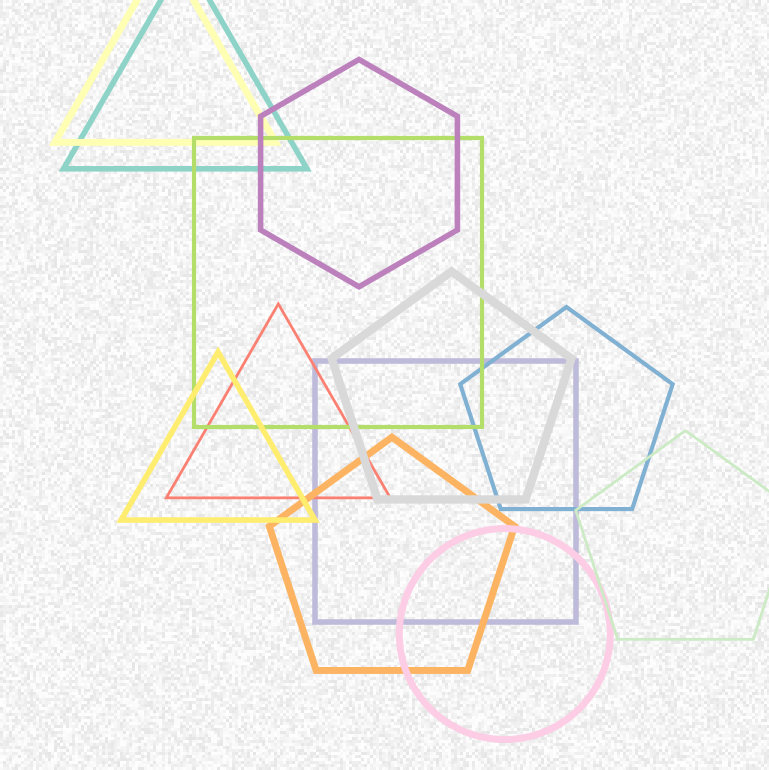[{"shape": "triangle", "thickness": 2, "radius": 0.91, "center": [0.241, 0.872]}, {"shape": "triangle", "thickness": 2.5, "radius": 0.83, "center": [0.215, 0.898]}, {"shape": "square", "thickness": 2, "radius": 0.85, "center": [0.579, 0.362]}, {"shape": "triangle", "thickness": 1, "radius": 0.84, "center": [0.361, 0.437]}, {"shape": "pentagon", "thickness": 1.5, "radius": 0.73, "center": [0.736, 0.456]}, {"shape": "pentagon", "thickness": 2.5, "radius": 0.84, "center": [0.509, 0.265]}, {"shape": "square", "thickness": 1.5, "radius": 0.94, "center": [0.439, 0.633]}, {"shape": "circle", "thickness": 2.5, "radius": 0.69, "center": [0.656, 0.177]}, {"shape": "pentagon", "thickness": 3, "radius": 0.82, "center": [0.586, 0.484]}, {"shape": "hexagon", "thickness": 2, "radius": 0.74, "center": [0.466, 0.775]}, {"shape": "pentagon", "thickness": 1, "radius": 0.75, "center": [0.89, 0.291]}, {"shape": "triangle", "thickness": 2, "radius": 0.73, "center": [0.283, 0.397]}]